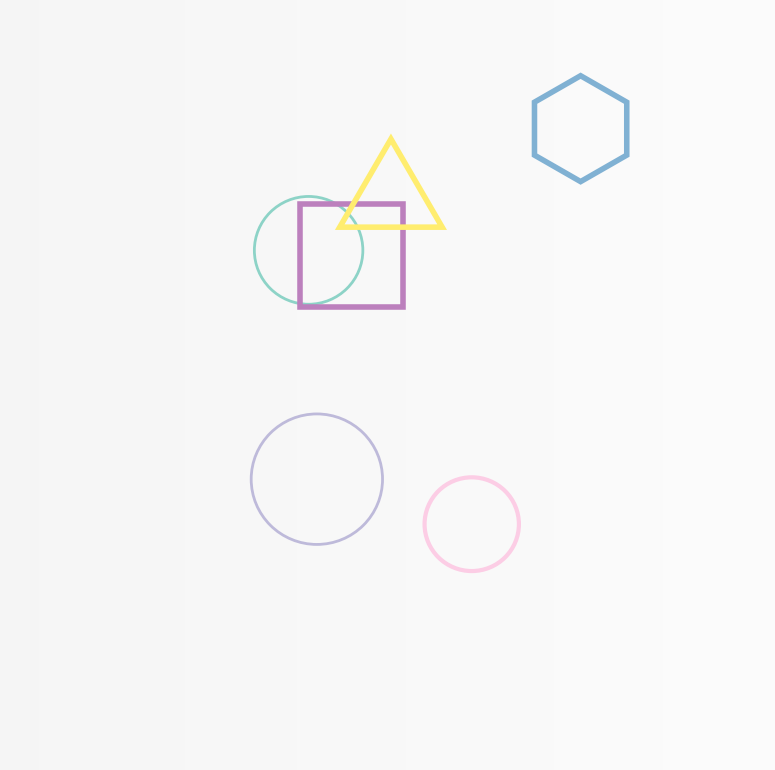[{"shape": "circle", "thickness": 1, "radius": 0.35, "center": [0.398, 0.675]}, {"shape": "circle", "thickness": 1, "radius": 0.42, "center": [0.409, 0.378]}, {"shape": "hexagon", "thickness": 2, "radius": 0.34, "center": [0.749, 0.833]}, {"shape": "circle", "thickness": 1.5, "radius": 0.3, "center": [0.609, 0.319]}, {"shape": "square", "thickness": 2, "radius": 0.33, "center": [0.454, 0.668]}, {"shape": "triangle", "thickness": 2, "radius": 0.38, "center": [0.504, 0.743]}]